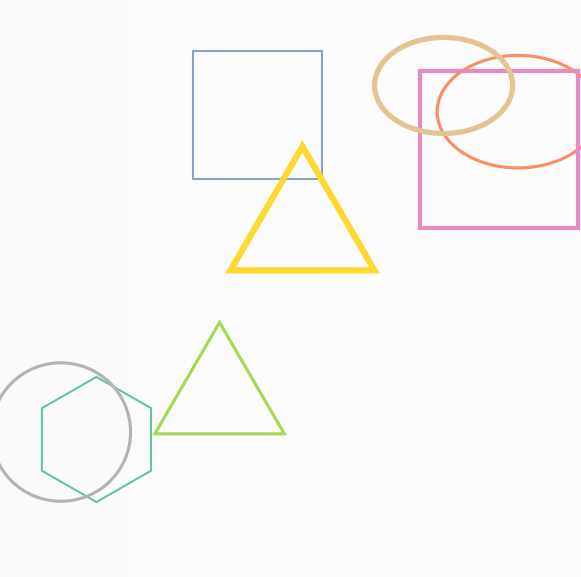[{"shape": "hexagon", "thickness": 1, "radius": 0.54, "center": [0.166, 0.238]}, {"shape": "oval", "thickness": 1.5, "radius": 0.7, "center": [0.891, 0.806]}, {"shape": "square", "thickness": 1, "radius": 0.55, "center": [0.443, 0.8]}, {"shape": "square", "thickness": 2, "radius": 0.68, "center": [0.858, 0.74]}, {"shape": "triangle", "thickness": 1.5, "radius": 0.64, "center": [0.378, 0.312]}, {"shape": "triangle", "thickness": 3, "radius": 0.71, "center": [0.52, 0.603]}, {"shape": "oval", "thickness": 2.5, "radius": 0.59, "center": [0.763, 0.851]}, {"shape": "circle", "thickness": 1.5, "radius": 0.6, "center": [0.105, 0.251]}]